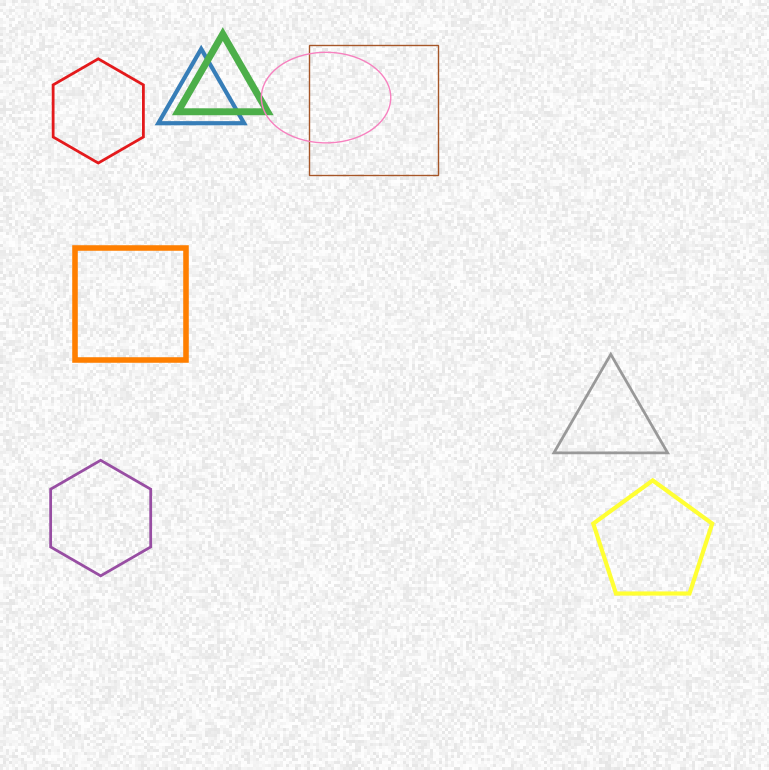[{"shape": "hexagon", "thickness": 1, "radius": 0.34, "center": [0.128, 0.856]}, {"shape": "triangle", "thickness": 1.5, "radius": 0.32, "center": [0.261, 0.872]}, {"shape": "triangle", "thickness": 2.5, "radius": 0.34, "center": [0.289, 0.888]}, {"shape": "hexagon", "thickness": 1, "radius": 0.38, "center": [0.131, 0.327]}, {"shape": "square", "thickness": 2, "radius": 0.36, "center": [0.169, 0.605]}, {"shape": "pentagon", "thickness": 1.5, "radius": 0.41, "center": [0.848, 0.295]}, {"shape": "square", "thickness": 0.5, "radius": 0.42, "center": [0.485, 0.857]}, {"shape": "oval", "thickness": 0.5, "radius": 0.42, "center": [0.423, 0.873]}, {"shape": "triangle", "thickness": 1, "radius": 0.43, "center": [0.793, 0.455]}]